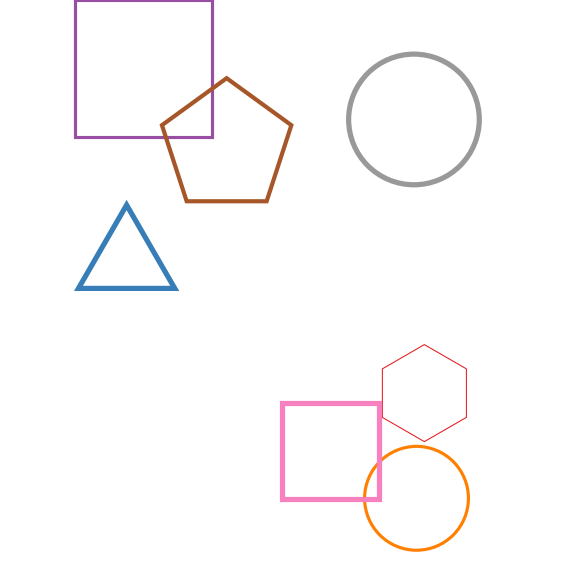[{"shape": "hexagon", "thickness": 0.5, "radius": 0.42, "center": [0.735, 0.318]}, {"shape": "triangle", "thickness": 2.5, "radius": 0.48, "center": [0.219, 0.548]}, {"shape": "square", "thickness": 1.5, "radius": 0.59, "center": [0.248, 0.88]}, {"shape": "circle", "thickness": 1.5, "radius": 0.45, "center": [0.721, 0.136]}, {"shape": "pentagon", "thickness": 2, "radius": 0.59, "center": [0.392, 0.746]}, {"shape": "square", "thickness": 2.5, "radius": 0.42, "center": [0.573, 0.218]}, {"shape": "circle", "thickness": 2.5, "radius": 0.57, "center": [0.717, 0.792]}]